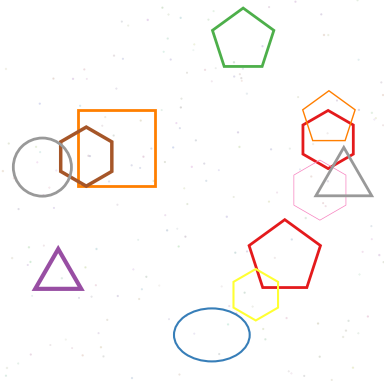[{"shape": "pentagon", "thickness": 2, "radius": 0.49, "center": [0.74, 0.332]}, {"shape": "hexagon", "thickness": 2, "radius": 0.38, "center": [0.852, 0.638]}, {"shape": "oval", "thickness": 1.5, "radius": 0.49, "center": [0.55, 0.13]}, {"shape": "pentagon", "thickness": 2, "radius": 0.42, "center": [0.632, 0.895]}, {"shape": "triangle", "thickness": 3, "radius": 0.34, "center": [0.151, 0.284]}, {"shape": "square", "thickness": 2, "radius": 0.5, "center": [0.303, 0.616]}, {"shape": "pentagon", "thickness": 1, "radius": 0.36, "center": [0.854, 0.693]}, {"shape": "hexagon", "thickness": 1.5, "radius": 0.33, "center": [0.664, 0.234]}, {"shape": "hexagon", "thickness": 2.5, "radius": 0.38, "center": [0.224, 0.593]}, {"shape": "hexagon", "thickness": 0.5, "radius": 0.39, "center": [0.831, 0.506]}, {"shape": "triangle", "thickness": 2, "radius": 0.42, "center": [0.893, 0.533]}, {"shape": "circle", "thickness": 2, "radius": 0.38, "center": [0.11, 0.566]}]